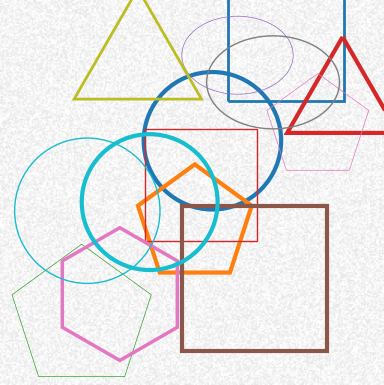[{"shape": "circle", "thickness": 3, "radius": 0.89, "center": [0.552, 0.634]}, {"shape": "square", "thickness": 2, "radius": 0.76, "center": [0.742, 0.89]}, {"shape": "pentagon", "thickness": 3, "radius": 0.78, "center": [0.506, 0.418]}, {"shape": "pentagon", "thickness": 0.5, "radius": 0.95, "center": [0.212, 0.176]}, {"shape": "square", "thickness": 1, "radius": 0.73, "center": [0.522, 0.519]}, {"shape": "triangle", "thickness": 3, "radius": 0.83, "center": [0.89, 0.738]}, {"shape": "oval", "thickness": 0.5, "radius": 0.72, "center": [0.617, 0.857]}, {"shape": "square", "thickness": 3, "radius": 0.94, "center": [0.661, 0.277]}, {"shape": "hexagon", "thickness": 2.5, "radius": 0.86, "center": [0.311, 0.236]}, {"shape": "pentagon", "thickness": 0.5, "radius": 0.7, "center": [0.826, 0.67]}, {"shape": "oval", "thickness": 1, "radius": 0.86, "center": [0.709, 0.786]}, {"shape": "triangle", "thickness": 2, "radius": 0.96, "center": [0.358, 0.838]}, {"shape": "circle", "thickness": 3, "radius": 0.88, "center": [0.389, 0.475]}, {"shape": "circle", "thickness": 1, "radius": 0.94, "center": [0.227, 0.453]}]